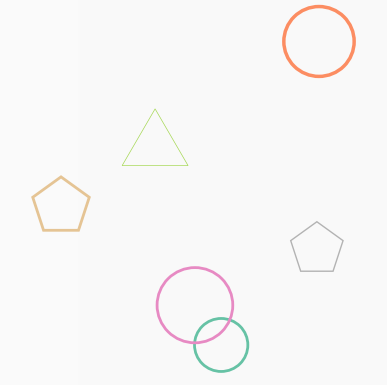[{"shape": "circle", "thickness": 2, "radius": 0.34, "center": [0.571, 0.104]}, {"shape": "circle", "thickness": 2.5, "radius": 0.45, "center": [0.823, 0.892]}, {"shape": "circle", "thickness": 2, "radius": 0.49, "center": [0.503, 0.207]}, {"shape": "triangle", "thickness": 0.5, "radius": 0.49, "center": [0.4, 0.619]}, {"shape": "pentagon", "thickness": 2, "radius": 0.38, "center": [0.157, 0.464]}, {"shape": "pentagon", "thickness": 1, "radius": 0.36, "center": [0.818, 0.353]}]